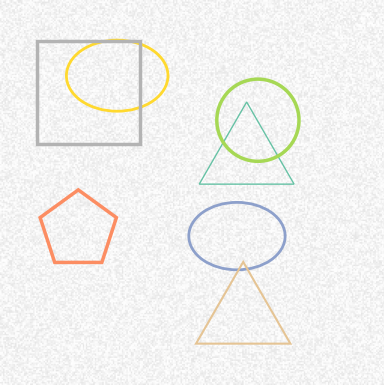[{"shape": "triangle", "thickness": 1, "radius": 0.71, "center": [0.641, 0.593]}, {"shape": "pentagon", "thickness": 2.5, "radius": 0.52, "center": [0.203, 0.403]}, {"shape": "oval", "thickness": 2, "radius": 0.63, "center": [0.615, 0.387]}, {"shape": "circle", "thickness": 2.5, "radius": 0.53, "center": [0.67, 0.688]}, {"shape": "oval", "thickness": 2, "radius": 0.66, "center": [0.304, 0.803]}, {"shape": "triangle", "thickness": 1.5, "radius": 0.71, "center": [0.632, 0.178]}, {"shape": "square", "thickness": 2.5, "radius": 0.67, "center": [0.23, 0.76]}]